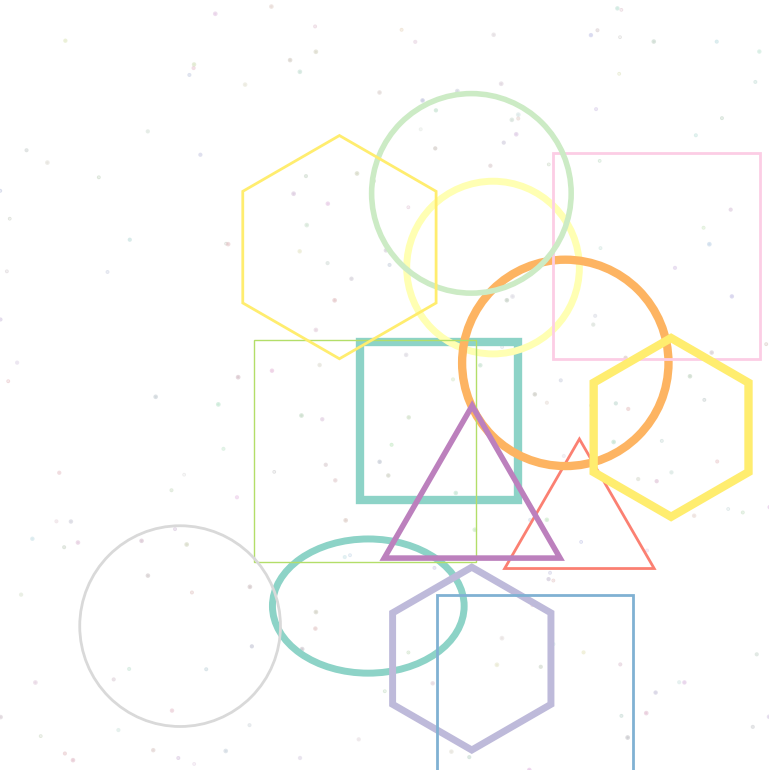[{"shape": "square", "thickness": 3, "radius": 0.51, "center": [0.57, 0.453]}, {"shape": "oval", "thickness": 2.5, "radius": 0.62, "center": [0.478, 0.213]}, {"shape": "circle", "thickness": 2.5, "radius": 0.56, "center": [0.64, 0.653]}, {"shape": "hexagon", "thickness": 2.5, "radius": 0.59, "center": [0.613, 0.145]}, {"shape": "triangle", "thickness": 1, "radius": 0.56, "center": [0.752, 0.318]}, {"shape": "square", "thickness": 1, "radius": 0.63, "center": [0.695, 0.101]}, {"shape": "circle", "thickness": 3, "radius": 0.67, "center": [0.734, 0.529]}, {"shape": "square", "thickness": 0.5, "radius": 0.72, "center": [0.474, 0.414]}, {"shape": "square", "thickness": 1, "radius": 0.67, "center": [0.853, 0.668]}, {"shape": "circle", "thickness": 1, "radius": 0.65, "center": [0.234, 0.187]}, {"shape": "triangle", "thickness": 2, "radius": 0.66, "center": [0.613, 0.341]}, {"shape": "circle", "thickness": 2, "radius": 0.65, "center": [0.612, 0.749]}, {"shape": "hexagon", "thickness": 1, "radius": 0.72, "center": [0.441, 0.679]}, {"shape": "hexagon", "thickness": 3, "radius": 0.58, "center": [0.872, 0.445]}]